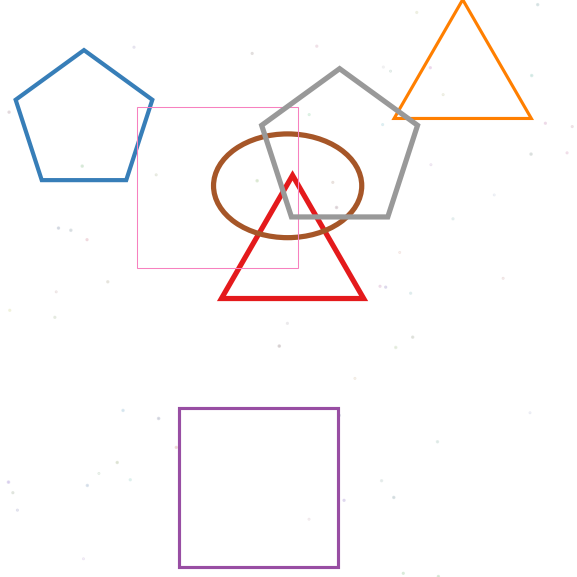[{"shape": "triangle", "thickness": 2.5, "radius": 0.71, "center": [0.507, 0.553]}, {"shape": "pentagon", "thickness": 2, "radius": 0.62, "center": [0.145, 0.788]}, {"shape": "square", "thickness": 1.5, "radius": 0.69, "center": [0.448, 0.155]}, {"shape": "triangle", "thickness": 1.5, "radius": 0.69, "center": [0.801, 0.863]}, {"shape": "oval", "thickness": 2.5, "radius": 0.64, "center": [0.498, 0.677]}, {"shape": "square", "thickness": 0.5, "radius": 0.7, "center": [0.377, 0.675]}, {"shape": "pentagon", "thickness": 2.5, "radius": 0.71, "center": [0.588, 0.738]}]